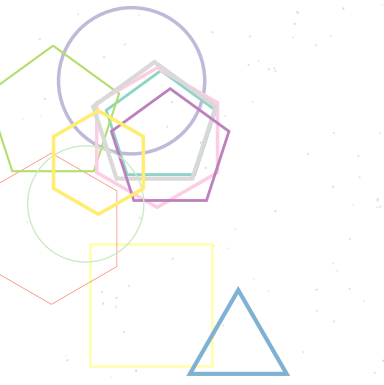[{"shape": "pentagon", "thickness": 2, "radius": 0.75, "center": [0.418, 0.667]}, {"shape": "square", "thickness": 2, "radius": 0.79, "center": [0.392, 0.208]}, {"shape": "circle", "thickness": 2.5, "radius": 0.95, "center": [0.342, 0.79]}, {"shape": "hexagon", "thickness": 0.5, "radius": 0.98, "center": [0.133, 0.406]}, {"shape": "triangle", "thickness": 3, "radius": 0.73, "center": [0.619, 0.101]}, {"shape": "pentagon", "thickness": 1.5, "radius": 0.9, "center": [0.138, 0.701]}, {"shape": "hexagon", "thickness": 2.5, "radius": 0.91, "center": [0.408, 0.643]}, {"shape": "pentagon", "thickness": 3, "radius": 0.84, "center": [0.401, 0.672]}, {"shape": "pentagon", "thickness": 2, "radius": 0.8, "center": [0.442, 0.609]}, {"shape": "circle", "thickness": 1, "radius": 0.75, "center": [0.223, 0.47]}, {"shape": "hexagon", "thickness": 2.5, "radius": 0.67, "center": [0.256, 0.578]}]